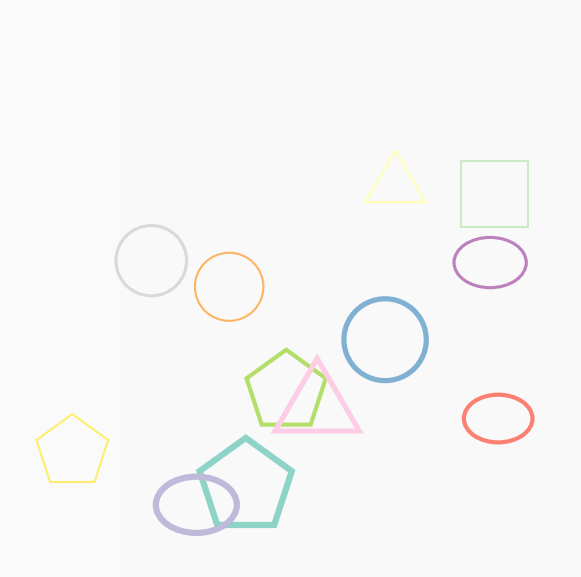[{"shape": "pentagon", "thickness": 3, "radius": 0.42, "center": [0.423, 0.158]}, {"shape": "triangle", "thickness": 1, "radius": 0.3, "center": [0.68, 0.679]}, {"shape": "oval", "thickness": 3, "radius": 0.35, "center": [0.338, 0.125]}, {"shape": "oval", "thickness": 2, "radius": 0.29, "center": [0.857, 0.274]}, {"shape": "circle", "thickness": 2.5, "radius": 0.35, "center": [0.663, 0.411]}, {"shape": "circle", "thickness": 1, "radius": 0.29, "center": [0.394, 0.503]}, {"shape": "pentagon", "thickness": 2, "radius": 0.36, "center": [0.492, 0.322]}, {"shape": "triangle", "thickness": 2.5, "radius": 0.42, "center": [0.546, 0.295]}, {"shape": "circle", "thickness": 1.5, "radius": 0.3, "center": [0.26, 0.548]}, {"shape": "oval", "thickness": 1.5, "radius": 0.31, "center": [0.843, 0.545]}, {"shape": "square", "thickness": 1, "radius": 0.29, "center": [0.851, 0.663]}, {"shape": "pentagon", "thickness": 1, "radius": 0.32, "center": [0.124, 0.217]}]